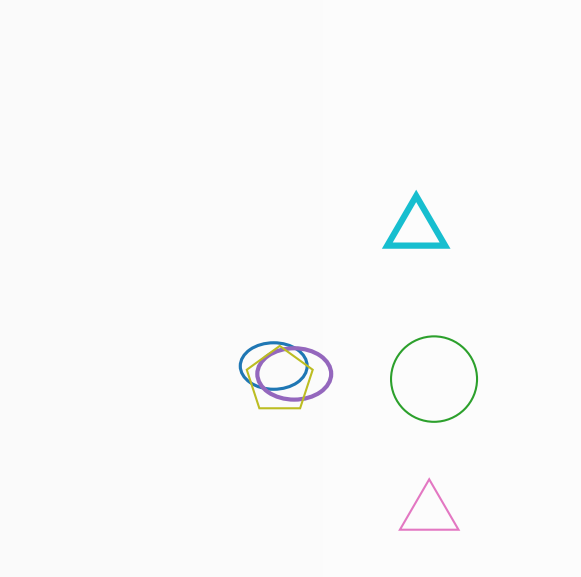[{"shape": "oval", "thickness": 1.5, "radius": 0.29, "center": [0.471, 0.365]}, {"shape": "circle", "thickness": 1, "radius": 0.37, "center": [0.747, 0.343]}, {"shape": "oval", "thickness": 2, "radius": 0.32, "center": [0.506, 0.352]}, {"shape": "triangle", "thickness": 1, "radius": 0.29, "center": [0.738, 0.111]}, {"shape": "pentagon", "thickness": 1, "radius": 0.3, "center": [0.481, 0.34]}, {"shape": "triangle", "thickness": 3, "radius": 0.29, "center": [0.716, 0.603]}]